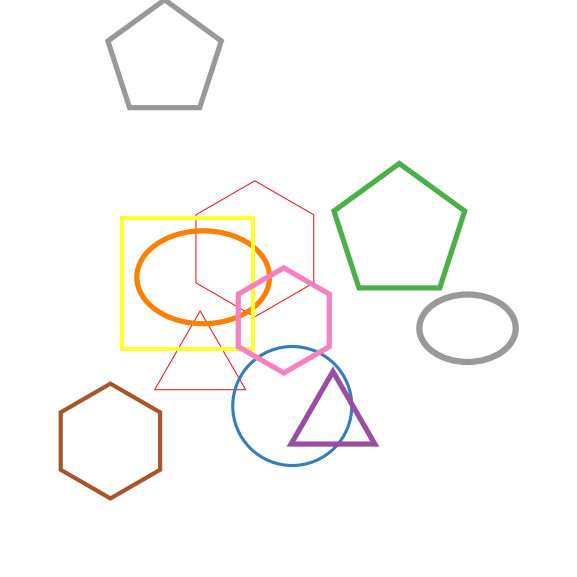[{"shape": "hexagon", "thickness": 0.5, "radius": 0.59, "center": [0.441, 0.568]}, {"shape": "triangle", "thickness": 0.5, "radius": 0.45, "center": [0.347, 0.37]}, {"shape": "circle", "thickness": 1.5, "radius": 0.52, "center": [0.506, 0.296]}, {"shape": "pentagon", "thickness": 2.5, "radius": 0.6, "center": [0.691, 0.597]}, {"shape": "triangle", "thickness": 2.5, "radius": 0.42, "center": [0.577, 0.272]}, {"shape": "oval", "thickness": 2.5, "radius": 0.57, "center": [0.352, 0.519]}, {"shape": "square", "thickness": 2, "radius": 0.57, "center": [0.324, 0.508]}, {"shape": "hexagon", "thickness": 2, "radius": 0.5, "center": [0.191, 0.235]}, {"shape": "hexagon", "thickness": 2.5, "radius": 0.46, "center": [0.491, 0.444]}, {"shape": "pentagon", "thickness": 2.5, "radius": 0.52, "center": [0.285, 0.896]}, {"shape": "oval", "thickness": 3, "radius": 0.42, "center": [0.81, 0.431]}]